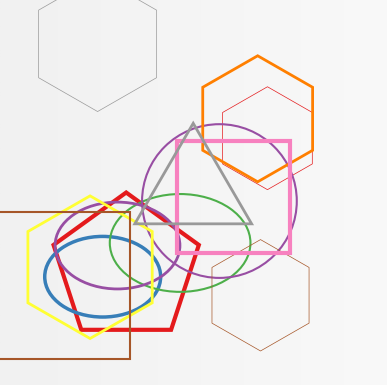[{"shape": "hexagon", "thickness": 0.5, "radius": 0.67, "center": [0.69, 0.641]}, {"shape": "pentagon", "thickness": 3, "radius": 0.99, "center": [0.326, 0.303]}, {"shape": "oval", "thickness": 2.5, "radius": 0.75, "center": [0.265, 0.281]}, {"shape": "oval", "thickness": 1.5, "radius": 0.91, "center": [0.465, 0.369]}, {"shape": "oval", "thickness": 2, "radius": 0.81, "center": [0.303, 0.362]}, {"shape": "circle", "thickness": 1.5, "radius": 1.0, "center": [0.566, 0.478]}, {"shape": "hexagon", "thickness": 2, "radius": 0.82, "center": [0.665, 0.691]}, {"shape": "hexagon", "thickness": 2, "radius": 0.93, "center": [0.232, 0.306]}, {"shape": "square", "thickness": 1.5, "radius": 0.95, "center": [0.146, 0.258]}, {"shape": "hexagon", "thickness": 0.5, "radius": 0.72, "center": [0.672, 0.233]}, {"shape": "square", "thickness": 3, "radius": 0.73, "center": [0.602, 0.488]}, {"shape": "hexagon", "thickness": 0.5, "radius": 0.88, "center": [0.252, 0.886]}, {"shape": "triangle", "thickness": 2, "radius": 0.87, "center": [0.499, 0.506]}]